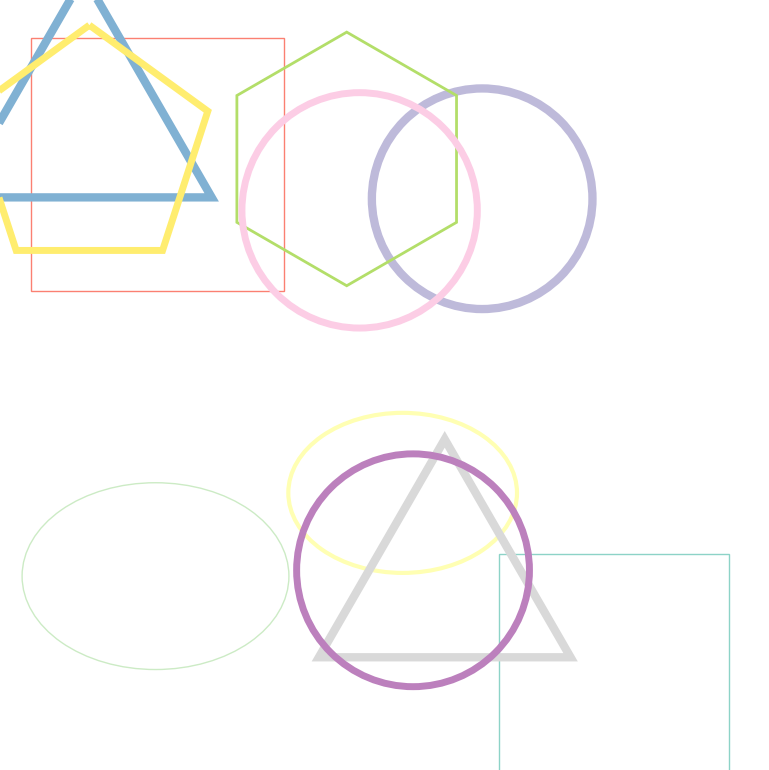[{"shape": "square", "thickness": 0.5, "radius": 0.75, "center": [0.798, 0.131]}, {"shape": "oval", "thickness": 1.5, "radius": 0.74, "center": [0.523, 0.36]}, {"shape": "circle", "thickness": 3, "radius": 0.72, "center": [0.626, 0.742]}, {"shape": "square", "thickness": 0.5, "radius": 0.82, "center": [0.205, 0.787]}, {"shape": "triangle", "thickness": 3, "radius": 0.96, "center": [0.109, 0.839]}, {"shape": "hexagon", "thickness": 1, "radius": 0.82, "center": [0.45, 0.794]}, {"shape": "circle", "thickness": 2.5, "radius": 0.76, "center": [0.467, 0.727]}, {"shape": "triangle", "thickness": 3, "radius": 0.94, "center": [0.578, 0.241]}, {"shape": "circle", "thickness": 2.5, "radius": 0.76, "center": [0.536, 0.259]}, {"shape": "oval", "thickness": 0.5, "radius": 0.87, "center": [0.202, 0.252]}, {"shape": "pentagon", "thickness": 2.5, "radius": 0.81, "center": [0.116, 0.806]}]